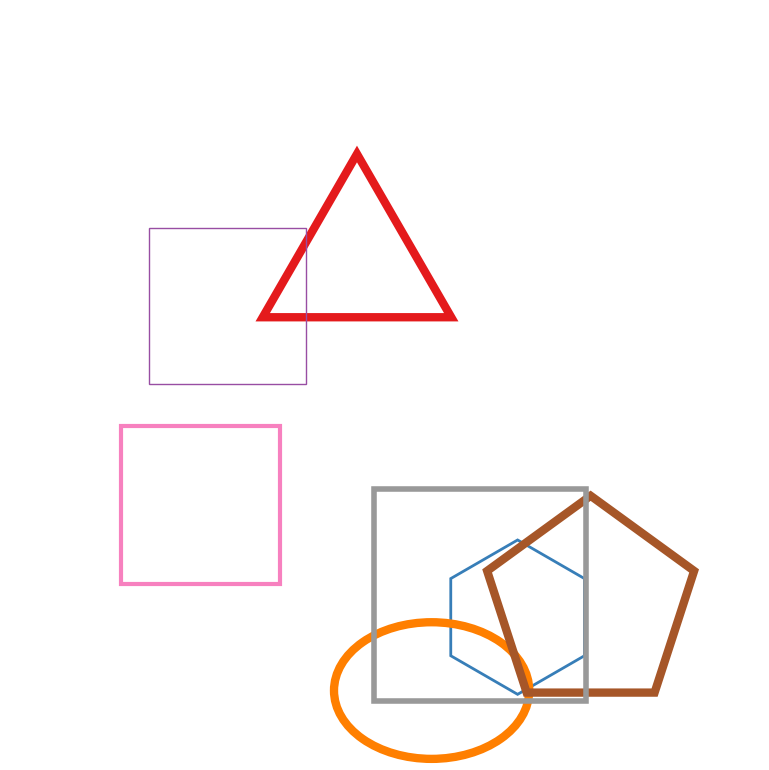[{"shape": "triangle", "thickness": 3, "radius": 0.71, "center": [0.464, 0.659]}, {"shape": "hexagon", "thickness": 1, "radius": 0.5, "center": [0.672, 0.198]}, {"shape": "square", "thickness": 0.5, "radius": 0.51, "center": [0.296, 0.603]}, {"shape": "oval", "thickness": 3, "radius": 0.63, "center": [0.561, 0.103]}, {"shape": "pentagon", "thickness": 3, "radius": 0.71, "center": [0.767, 0.215]}, {"shape": "square", "thickness": 1.5, "radius": 0.51, "center": [0.261, 0.344]}, {"shape": "square", "thickness": 2, "radius": 0.69, "center": [0.624, 0.227]}]